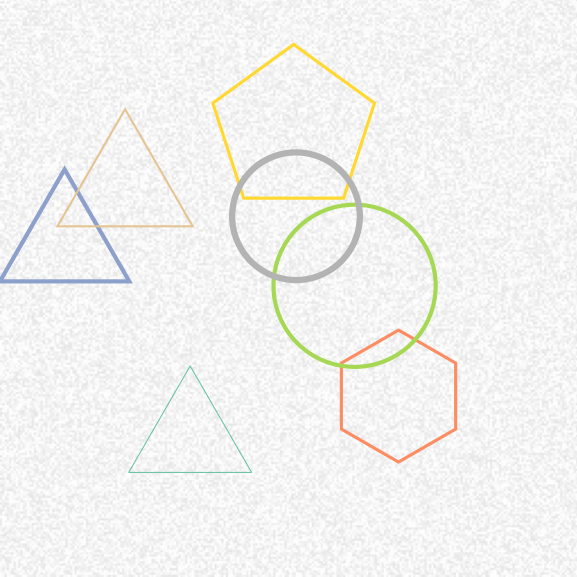[{"shape": "triangle", "thickness": 0.5, "radius": 0.61, "center": [0.329, 0.243]}, {"shape": "hexagon", "thickness": 1.5, "radius": 0.57, "center": [0.69, 0.313]}, {"shape": "triangle", "thickness": 2, "radius": 0.65, "center": [0.112, 0.577]}, {"shape": "circle", "thickness": 2, "radius": 0.7, "center": [0.614, 0.504]}, {"shape": "pentagon", "thickness": 1.5, "radius": 0.74, "center": [0.508, 0.775]}, {"shape": "triangle", "thickness": 1, "radius": 0.68, "center": [0.217, 0.675]}, {"shape": "circle", "thickness": 3, "radius": 0.55, "center": [0.513, 0.625]}]